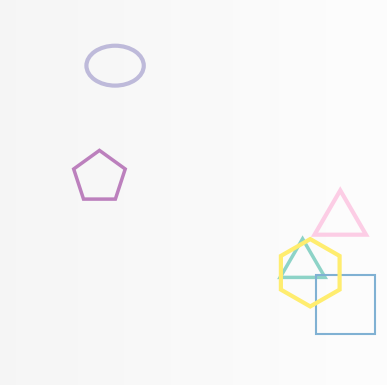[{"shape": "triangle", "thickness": 2.5, "radius": 0.33, "center": [0.781, 0.313]}, {"shape": "oval", "thickness": 3, "radius": 0.37, "center": [0.297, 0.829]}, {"shape": "square", "thickness": 1.5, "radius": 0.38, "center": [0.892, 0.209]}, {"shape": "triangle", "thickness": 3, "radius": 0.38, "center": [0.878, 0.429]}, {"shape": "pentagon", "thickness": 2.5, "radius": 0.35, "center": [0.257, 0.539]}, {"shape": "hexagon", "thickness": 3, "radius": 0.44, "center": [0.801, 0.292]}]